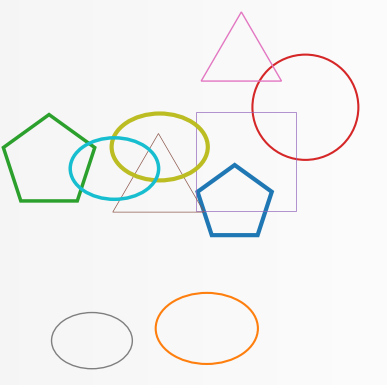[{"shape": "pentagon", "thickness": 3, "radius": 0.5, "center": [0.606, 0.471]}, {"shape": "oval", "thickness": 1.5, "radius": 0.66, "center": [0.534, 0.147]}, {"shape": "pentagon", "thickness": 2.5, "radius": 0.62, "center": [0.127, 0.578]}, {"shape": "circle", "thickness": 1.5, "radius": 0.68, "center": [0.788, 0.721]}, {"shape": "square", "thickness": 0.5, "radius": 0.64, "center": [0.634, 0.58]}, {"shape": "triangle", "thickness": 0.5, "radius": 0.68, "center": [0.409, 0.517]}, {"shape": "triangle", "thickness": 1, "radius": 0.6, "center": [0.623, 0.849]}, {"shape": "oval", "thickness": 1, "radius": 0.52, "center": [0.237, 0.115]}, {"shape": "oval", "thickness": 3, "radius": 0.62, "center": [0.412, 0.618]}, {"shape": "oval", "thickness": 2.5, "radius": 0.57, "center": [0.295, 0.562]}]